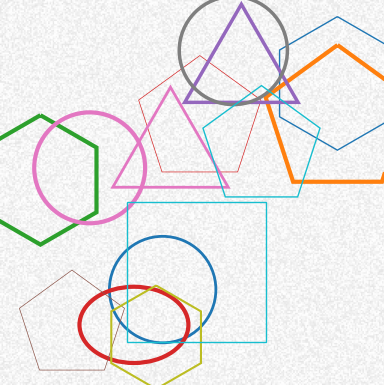[{"shape": "circle", "thickness": 2, "radius": 0.69, "center": [0.422, 0.248]}, {"shape": "hexagon", "thickness": 1, "radius": 0.87, "center": [0.876, 0.783]}, {"shape": "pentagon", "thickness": 3, "radius": 0.98, "center": [0.877, 0.687]}, {"shape": "hexagon", "thickness": 3, "radius": 0.84, "center": [0.105, 0.533]}, {"shape": "pentagon", "thickness": 0.5, "radius": 0.84, "center": [0.519, 0.689]}, {"shape": "oval", "thickness": 3, "radius": 0.71, "center": [0.348, 0.156]}, {"shape": "triangle", "thickness": 2.5, "radius": 0.85, "center": [0.627, 0.819]}, {"shape": "pentagon", "thickness": 0.5, "radius": 0.72, "center": [0.187, 0.155]}, {"shape": "triangle", "thickness": 2, "radius": 0.87, "center": [0.443, 0.6]}, {"shape": "circle", "thickness": 3, "radius": 0.72, "center": [0.233, 0.564]}, {"shape": "circle", "thickness": 2.5, "radius": 0.7, "center": [0.606, 0.869]}, {"shape": "hexagon", "thickness": 1.5, "radius": 0.67, "center": [0.406, 0.124]}, {"shape": "square", "thickness": 1, "radius": 0.9, "center": [0.51, 0.293]}, {"shape": "pentagon", "thickness": 1, "radius": 0.8, "center": [0.679, 0.618]}]